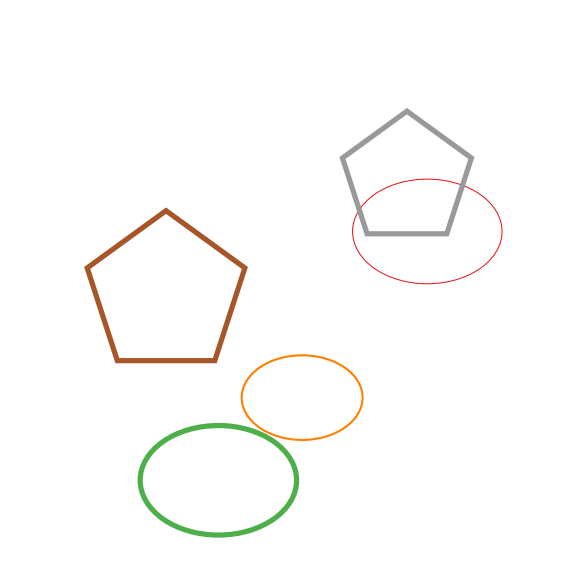[{"shape": "oval", "thickness": 0.5, "radius": 0.65, "center": [0.74, 0.598]}, {"shape": "oval", "thickness": 2.5, "radius": 0.68, "center": [0.378, 0.167]}, {"shape": "oval", "thickness": 1, "radius": 0.52, "center": [0.523, 0.311]}, {"shape": "pentagon", "thickness": 2.5, "radius": 0.72, "center": [0.288, 0.491]}, {"shape": "pentagon", "thickness": 2.5, "radius": 0.59, "center": [0.705, 0.689]}]